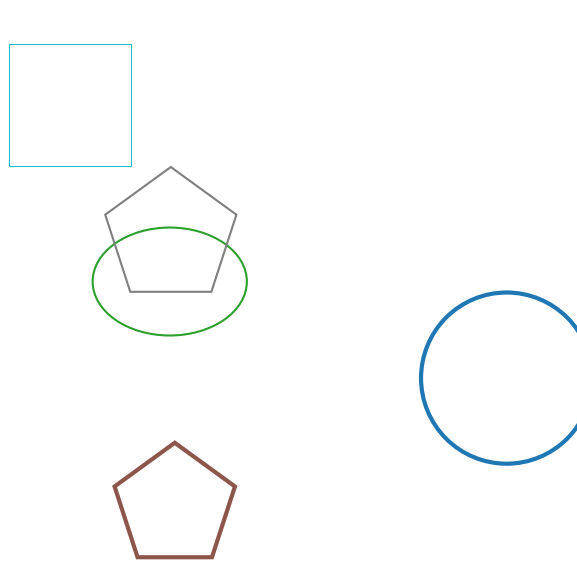[{"shape": "circle", "thickness": 2, "radius": 0.74, "center": [0.877, 0.344]}, {"shape": "oval", "thickness": 1, "radius": 0.67, "center": [0.294, 0.512]}, {"shape": "pentagon", "thickness": 2, "radius": 0.55, "center": [0.303, 0.123]}, {"shape": "pentagon", "thickness": 1, "radius": 0.6, "center": [0.296, 0.59]}, {"shape": "square", "thickness": 0.5, "radius": 0.53, "center": [0.121, 0.817]}]